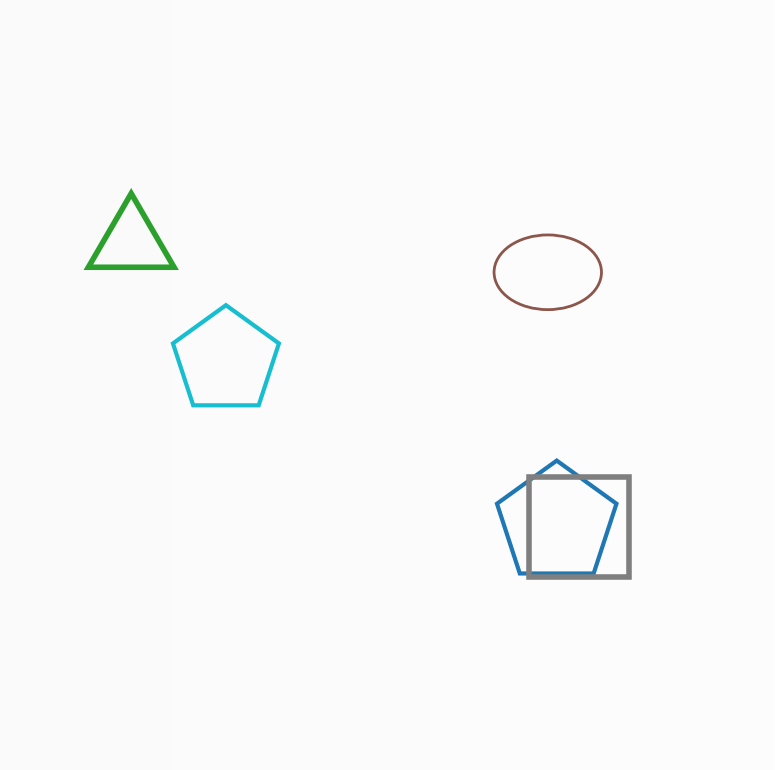[{"shape": "pentagon", "thickness": 1.5, "radius": 0.41, "center": [0.718, 0.321]}, {"shape": "triangle", "thickness": 2, "radius": 0.32, "center": [0.169, 0.685]}, {"shape": "oval", "thickness": 1, "radius": 0.35, "center": [0.707, 0.646]}, {"shape": "square", "thickness": 2, "radius": 0.32, "center": [0.747, 0.315]}, {"shape": "pentagon", "thickness": 1.5, "radius": 0.36, "center": [0.292, 0.532]}]